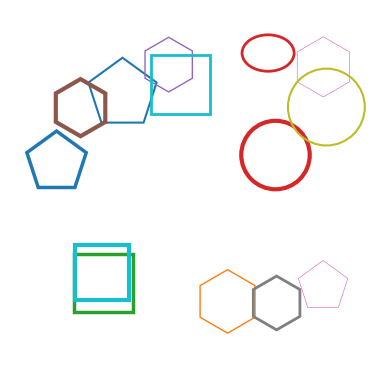[{"shape": "pentagon", "thickness": 1.5, "radius": 0.47, "center": [0.318, 0.757]}, {"shape": "pentagon", "thickness": 2.5, "radius": 0.4, "center": [0.147, 0.579]}, {"shape": "hexagon", "thickness": 1, "radius": 0.41, "center": [0.591, 0.217]}, {"shape": "square", "thickness": 2.5, "radius": 0.38, "center": [0.269, 0.265]}, {"shape": "circle", "thickness": 3, "radius": 0.44, "center": [0.716, 0.597]}, {"shape": "oval", "thickness": 2, "radius": 0.34, "center": [0.696, 0.862]}, {"shape": "hexagon", "thickness": 1, "radius": 0.35, "center": [0.438, 0.832]}, {"shape": "hexagon", "thickness": 3, "radius": 0.37, "center": [0.209, 0.72]}, {"shape": "hexagon", "thickness": 0.5, "radius": 0.39, "center": [0.84, 0.826]}, {"shape": "pentagon", "thickness": 0.5, "radius": 0.34, "center": [0.839, 0.256]}, {"shape": "hexagon", "thickness": 2, "radius": 0.35, "center": [0.718, 0.213]}, {"shape": "circle", "thickness": 1.5, "radius": 0.5, "center": [0.848, 0.722]}, {"shape": "square", "thickness": 3, "radius": 0.35, "center": [0.265, 0.292]}, {"shape": "square", "thickness": 2, "radius": 0.39, "center": [0.469, 0.781]}]